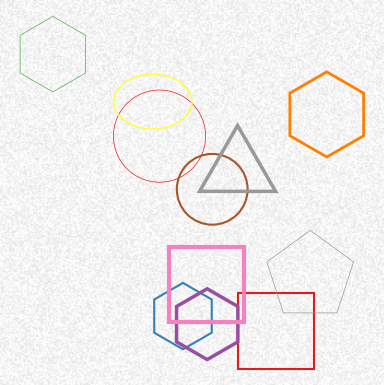[{"shape": "square", "thickness": 1.5, "radius": 0.49, "center": [0.717, 0.14]}, {"shape": "circle", "thickness": 0.5, "radius": 0.6, "center": [0.414, 0.646]}, {"shape": "hexagon", "thickness": 1.5, "radius": 0.43, "center": [0.475, 0.179]}, {"shape": "hexagon", "thickness": 0.5, "radius": 0.49, "center": [0.137, 0.859]}, {"shape": "hexagon", "thickness": 2.5, "radius": 0.46, "center": [0.538, 0.158]}, {"shape": "hexagon", "thickness": 2, "radius": 0.55, "center": [0.849, 0.703]}, {"shape": "oval", "thickness": 1, "radius": 0.51, "center": [0.397, 0.736]}, {"shape": "circle", "thickness": 1.5, "radius": 0.46, "center": [0.551, 0.508]}, {"shape": "square", "thickness": 3, "radius": 0.49, "center": [0.536, 0.262]}, {"shape": "pentagon", "thickness": 0.5, "radius": 0.59, "center": [0.806, 0.283]}, {"shape": "triangle", "thickness": 2.5, "radius": 0.57, "center": [0.617, 0.56]}]